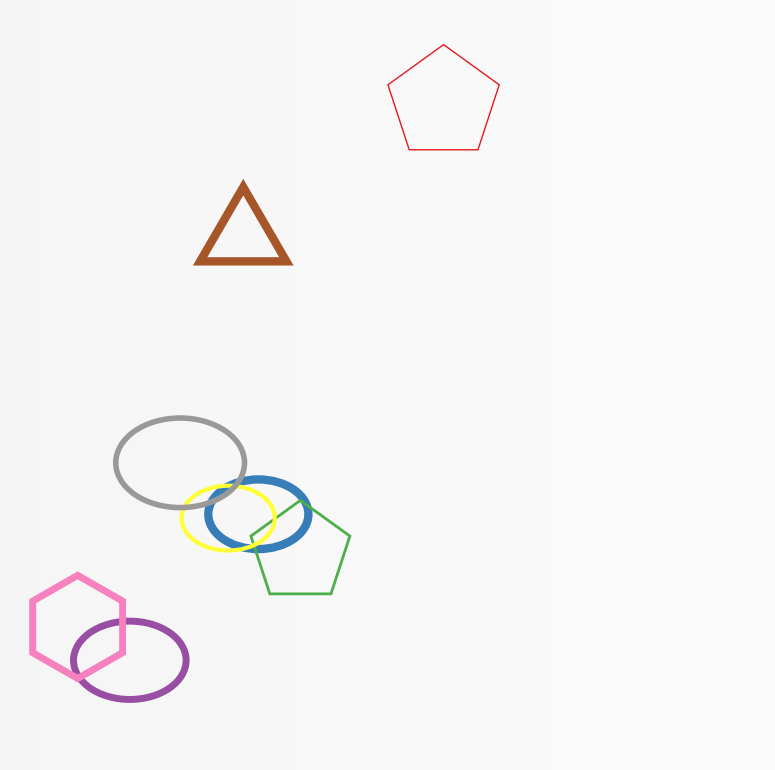[{"shape": "pentagon", "thickness": 0.5, "radius": 0.38, "center": [0.572, 0.867]}, {"shape": "oval", "thickness": 3, "radius": 0.32, "center": [0.333, 0.332]}, {"shape": "pentagon", "thickness": 1, "radius": 0.34, "center": [0.388, 0.283]}, {"shape": "oval", "thickness": 2.5, "radius": 0.36, "center": [0.168, 0.142]}, {"shape": "oval", "thickness": 1.5, "radius": 0.3, "center": [0.294, 0.327]}, {"shape": "triangle", "thickness": 3, "radius": 0.32, "center": [0.314, 0.693]}, {"shape": "hexagon", "thickness": 2.5, "radius": 0.33, "center": [0.1, 0.186]}, {"shape": "oval", "thickness": 2, "radius": 0.42, "center": [0.232, 0.399]}]